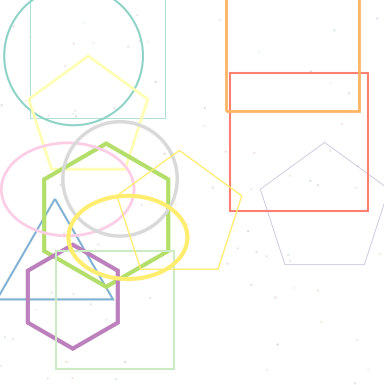[{"shape": "square", "thickness": 0.5, "radius": 0.87, "center": [0.253, 0.867]}, {"shape": "circle", "thickness": 1.5, "radius": 0.9, "center": [0.191, 0.855]}, {"shape": "pentagon", "thickness": 2, "radius": 0.81, "center": [0.229, 0.692]}, {"shape": "pentagon", "thickness": 0.5, "radius": 0.88, "center": [0.843, 0.454]}, {"shape": "square", "thickness": 1.5, "radius": 0.9, "center": [0.777, 0.631]}, {"shape": "triangle", "thickness": 1.5, "radius": 0.87, "center": [0.143, 0.309]}, {"shape": "square", "thickness": 2, "radius": 0.86, "center": [0.759, 0.883]}, {"shape": "hexagon", "thickness": 3, "radius": 0.93, "center": [0.276, 0.441]}, {"shape": "oval", "thickness": 2, "radius": 0.86, "center": [0.176, 0.508]}, {"shape": "circle", "thickness": 2.5, "radius": 0.74, "center": [0.312, 0.535]}, {"shape": "hexagon", "thickness": 3, "radius": 0.67, "center": [0.189, 0.229]}, {"shape": "square", "thickness": 1.5, "radius": 0.77, "center": [0.299, 0.195]}, {"shape": "pentagon", "thickness": 1, "radius": 0.85, "center": [0.466, 0.439]}, {"shape": "oval", "thickness": 3, "radius": 0.77, "center": [0.332, 0.383]}]